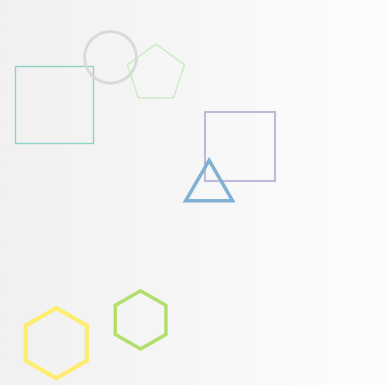[{"shape": "square", "thickness": 1, "radius": 0.5, "center": [0.14, 0.729]}, {"shape": "square", "thickness": 1.5, "radius": 0.45, "center": [0.619, 0.619]}, {"shape": "triangle", "thickness": 2.5, "radius": 0.35, "center": [0.54, 0.514]}, {"shape": "hexagon", "thickness": 2.5, "radius": 0.38, "center": [0.363, 0.169]}, {"shape": "circle", "thickness": 2, "radius": 0.33, "center": [0.285, 0.851]}, {"shape": "pentagon", "thickness": 1, "radius": 0.39, "center": [0.402, 0.808]}, {"shape": "hexagon", "thickness": 3, "radius": 0.46, "center": [0.145, 0.109]}]